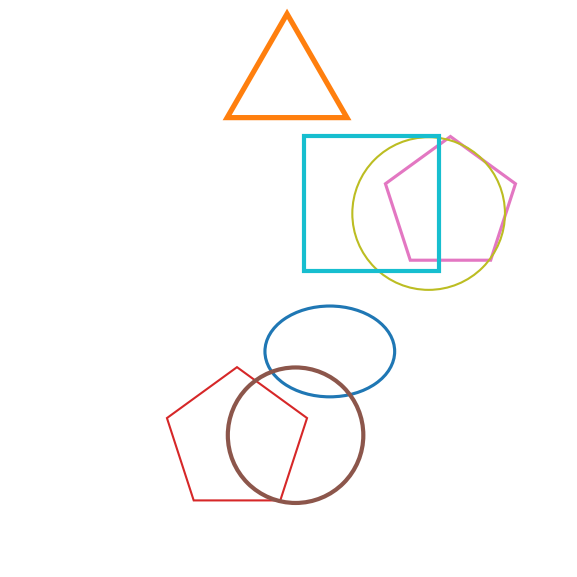[{"shape": "oval", "thickness": 1.5, "radius": 0.56, "center": [0.571, 0.391]}, {"shape": "triangle", "thickness": 2.5, "radius": 0.6, "center": [0.497, 0.855]}, {"shape": "pentagon", "thickness": 1, "radius": 0.64, "center": [0.41, 0.236]}, {"shape": "circle", "thickness": 2, "radius": 0.59, "center": [0.512, 0.246]}, {"shape": "pentagon", "thickness": 1.5, "radius": 0.59, "center": [0.78, 0.644]}, {"shape": "circle", "thickness": 1, "radius": 0.66, "center": [0.742, 0.629]}, {"shape": "square", "thickness": 2, "radius": 0.59, "center": [0.643, 0.647]}]